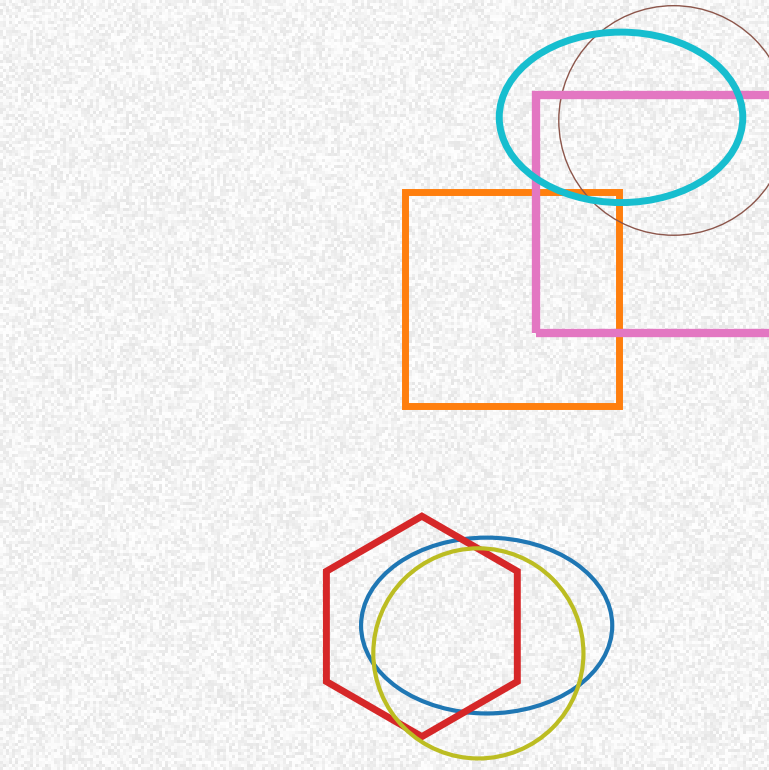[{"shape": "oval", "thickness": 1.5, "radius": 0.82, "center": [0.632, 0.188]}, {"shape": "square", "thickness": 2.5, "radius": 0.7, "center": [0.665, 0.611]}, {"shape": "hexagon", "thickness": 2.5, "radius": 0.72, "center": [0.548, 0.186]}, {"shape": "circle", "thickness": 0.5, "radius": 0.75, "center": [0.875, 0.844]}, {"shape": "square", "thickness": 3, "radius": 0.77, "center": [0.85, 0.722]}, {"shape": "circle", "thickness": 1.5, "radius": 0.68, "center": [0.621, 0.151]}, {"shape": "oval", "thickness": 2.5, "radius": 0.79, "center": [0.807, 0.848]}]